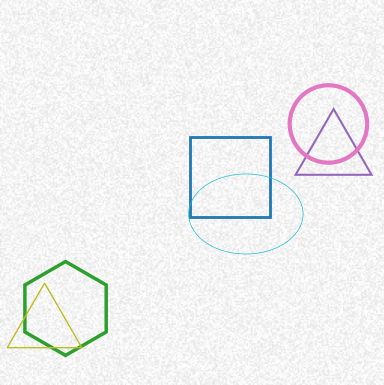[{"shape": "square", "thickness": 2, "radius": 0.52, "center": [0.597, 0.54]}, {"shape": "hexagon", "thickness": 2.5, "radius": 0.61, "center": [0.17, 0.199]}, {"shape": "triangle", "thickness": 1.5, "radius": 0.57, "center": [0.866, 0.603]}, {"shape": "circle", "thickness": 3, "radius": 0.5, "center": [0.853, 0.678]}, {"shape": "triangle", "thickness": 1, "radius": 0.56, "center": [0.116, 0.153]}, {"shape": "oval", "thickness": 0.5, "radius": 0.74, "center": [0.639, 0.444]}]